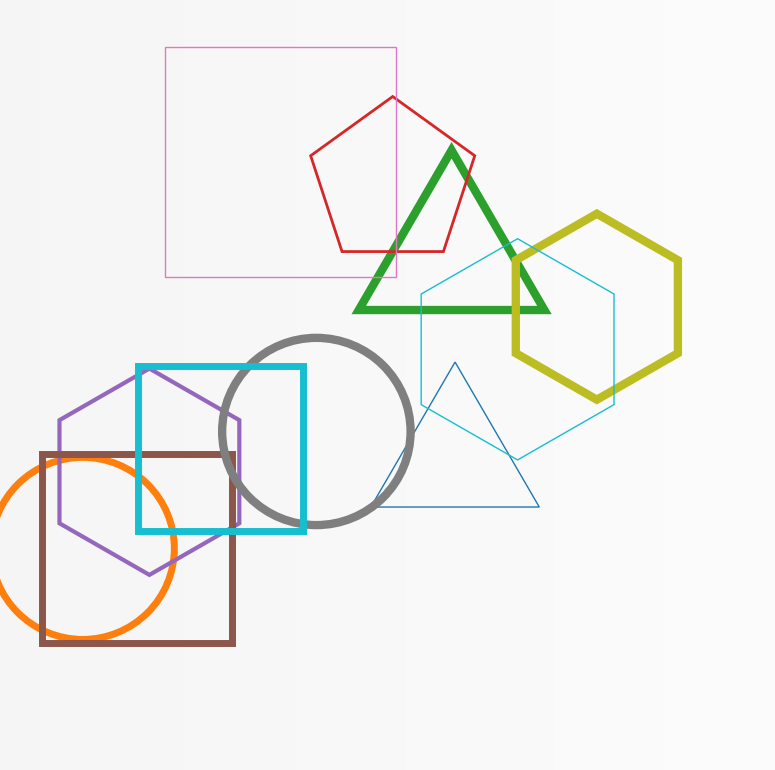[{"shape": "triangle", "thickness": 0.5, "radius": 0.63, "center": [0.587, 0.404]}, {"shape": "circle", "thickness": 2.5, "radius": 0.59, "center": [0.107, 0.288]}, {"shape": "triangle", "thickness": 3, "radius": 0.69, "center": [0.583, 0.667]}, {"shape": "pentagon", "thickness": 1, "radius": 0.56, "center": [0.507, 0.763]}, {"shape": "hexagon", "thickness": 1.5, "radius": 0.67, "center": [0.193, 0.387]}, {"shape": "square", "thickness": 2.5, "radius": 0.61, "center": [0.177, 0.287]}, {"shape": "square", "thickness": 0.5, "radius": 0.75, "center": [0.362, 0.79]}, {"shape": "circle", "thickness": 3, "radius": 0.61, "center": [0.408, 0.44]}, {"shape": "hexagon", "thickness": 3, "radius": 0.6, "center": [0.77, 0.602]}, {"shape": "hexagon", "thickness": 0.5, "radius": 0.72, "center": [0.668, 0.546]}, {"shape": "square", "thickness": 2.5, "radius": 0.53, "center": [0.284, 0.418]}]